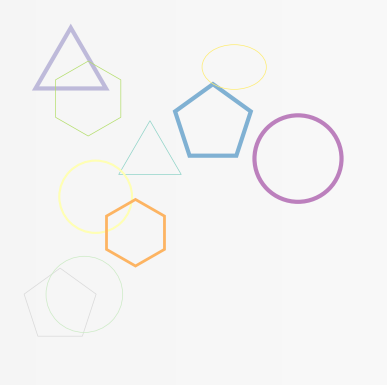[{"shape": "triangle", "thickness": 0.5, "radius": 0.47, "center": [0.387, 0.593]}, {"shape": "circle", "thickness": 1.5, "radius": 0.47, "center": [0.247, 0.489]}, {"shape": "triangle", "thickness": 3, "radius": 0.53, "center": [0.183, 0.823]}, {"shape": "pentagon", "thickness": 3, "radius": 0.51, "center": [0.55, 0.679]}, {"shape": "hexagon", "thickness": 2, "radius": 0.43, "center": [0.35, 0.396]}, {"shape": "hexagon", "thickness": 0.5, "radius": 0.49, "center": [0.228, 0.744]}, {"shape": "pentagon", "thickness": 0.5, "radius": 0.49, "center": [0.155, 0.206]}, {"shape": "circle", "thickness": 3, "radius": 0.56, "center": [0.769, 0.588]}, {"shape": "circle", "thickness": 0.5, "radius": 0.49, "center": [0.218, 0.235]}, {"shape": "oval", "thickness": 0.5, "radius": 0.41, "center": [0.604, 0.826]}]